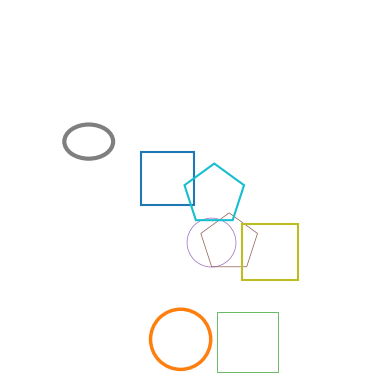[{"shape": "square", "thickness": 1.5, "radius": 0.34, "center": [0.434, 0.536]}, {"shape": "circle", "thickness": 2.5, "radius": 0.39, "center": [0.469, 0.119]}, {"shape": "square", "thickness": 0.5, "radius": 0.39, "center": [0.643, 0.112]}, {"shape": "circle", "thickness": 0.5, "radius": 0.32, "center": [0.549, 0.37]}, {"shape": "pentagon", "thickness": 0.5, "radius": 0.39, "center": [0.595, 0.37]}, {"shape": "oval", "thickness": 3, "radius": 0.32, "center": [0.23, 0.632]}, {"shape": "square", "thickness": 1.5, "radius": 0.36, "center": [0.701, 0.345]}, {"shape": "pentagon", "thickness": 1.5, "radius": 0.41, "center": [0.557, 0.494]}]